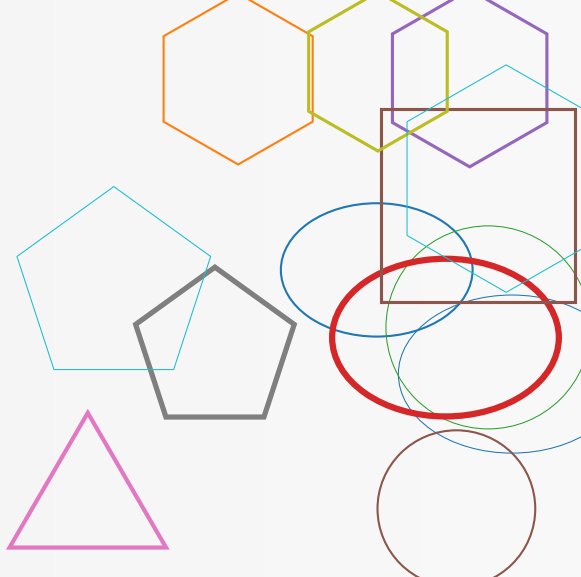[{"shape": "oval", "thickness": 1, "radius": 0.82, "center": [0.648, 0.532]}, {"shape": "oval", "thickness": 0.5, "radius": 0.98, "center": [0.881, 0.351]}, {"shape": "hexagon", "thickness": 1, "radius": 0.74, "center": [0.41, 0.862]}, {"shape": "circle", "thickness": 0.5, "radius": 0.88, "center": [0.84, 0.432]}, {"shape": "oval", "thickness": 3, "radius": 0.98, "center": [0.766, 0.415]}, {"shape": "hexagon", "thickness": 1.5, "radius": 0.77, "center": [0.808, 0.864]}, {"shape": "square", "thickness": 1.5, "radius": 0.83, "center": [0.822, 0.643]}, {"shape": "circle", "thickness": 1, "radius": 0.68, "center": [0.785, 0.118]}, {"shape": "triangle", "thickness": 2, "radius": 0.78, "center": [0.151, 0.129]}, {"shape": "pentagon", "thickness": 2.5, "radius": 0.72, "center": [0.37, 0.393]}, {"shape": "hexagon", "thickness": 1.5, "radius": 0.69, "center": [0.65, 0.875]}, {"shape": "pentagon", "thickness": 0.5, "radius": 0.88, "center": [0.196, 0.501]}, {"shape": "hexagon", "thickness": 0.5, "radius": 0.98, "center": [0.871, 0.69]}]